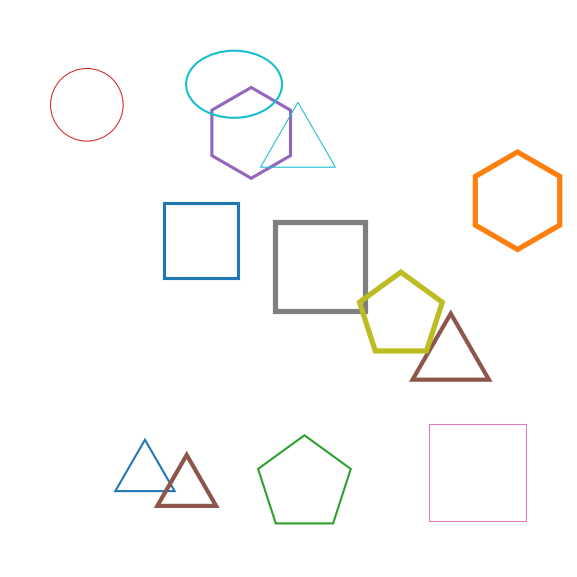[{"shape": "triangle", "thickness": 1, "radius": 0.3, "center": [0.251, 0.178]}, {"shape": "square", "thickness": 1.5, "radius": 0.32, "center": [0.347, 0.583]}, {"shape": "hexagon", "thickness": 2.5, "radius": 0.42, "center": [0.896, 0.652]}, {"shape": "pentagon", "thickness": 1, "radius": 0.42, "center": [0.527, 0.161]}, {"shape": "circle", "thickness": 0.5, "radius": 0.31, "center": [0.15, 0.818]}, {"shape": "hexagon", "thickness": 1.5, "radius": 0.39, "center": [0.435, 0.769]}, {"shape": "triangle", "thickness": 2, "radius": 0.29, "center": [0.323, 0.153]}, {"shape": "triangle", "thickness": 2, "radius": 0.38, "center": [0.781, 0.38]}, {"shape": "square", "thickness": 0.5, "radius": 0.42, "center": [0.826, 0.181]}, {"shape": "square", "thickness": 2.5, "radius": 0.39, "center": [0.554, 0.538]}, {"shape": "pentagon", "thickness": 2.5, "radius": 0.38, "center": [0.694, 0.452]}, {"shape": "oval", "thickness": 1, "radius": 0.42, "center": [0.405, 0.853]}, {"shape": "triangle", "thickness": 0.5, "radius": 0.37, "center": [0.516, 0.747]}]